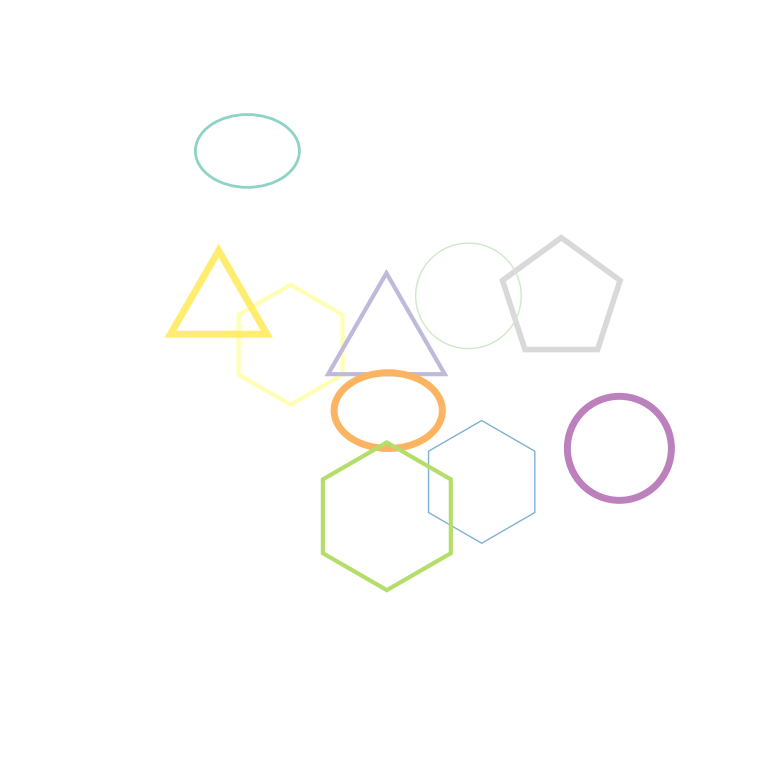[{"shape": "oval", "thickness": 1, "radius": 0.34, "center": [0.321, 0.804]}, {"shape": "hexagon", "thickness": 1.5, "radius": 0.39, "center": [0.377, 0.552]}, {"shape": "triangle", "thickness": 1.5, "radius": 0.44, "center": [0.502, 0.558]}, {"shape": "hexagon", "thickness": 0.5, "radius": 0.4, "center": [0.626, 0.374]}, {"shape": "oval", "thickness": 2.5, "radius": 0.35, "center": [0.504, 0.467]}, {"shape": "hexagon", "thickness": 1.5, "radius": 0.48, "center": [0.502, 0.329]}, {"shape": "pentagon", "thickness": 2, "radius": 0.4, "center": [0.729, 0.611]}, {"shape": "circle", "thickness": 2.5, "radius": 0.34, "center": [0.804, 0.418]}, {"shape": "circle", "thickness": 0.5, "radius": 0.34, "center": [0.608, 0.616]}, {"shape": "triangle", "thickness": 2.5, "radius": 0.36, "center": [0.284, 0.602]}]